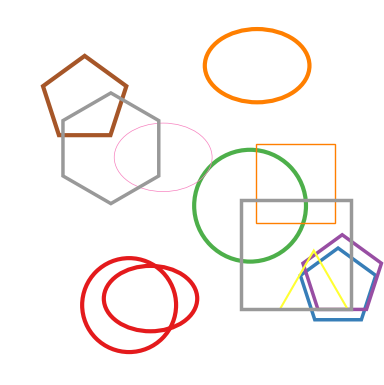[{"shape": "oval", "thickness": 3, "radius": 0.61, "center": [0.391, 0.224]}, {"shape": "circle", "thickness": 3, "radius": 0.61, "center": [0.335, 0.208]}, {"shape": "pentagon", "thickness": 2.5, "radius": 0.51, "center": [0.878, 0.253]}, {"shape": "circle", "thickness": 3, "radius": 0.73, "center": [0.65, 0.466]}, {"shape": "pentagon", "thickness": 2.5, "radius": 0.54, "center": [0.889, 0.283]}, {"shape": "oval", "thickness": 3, "radius": 0.68, "center": [0.668, 0.829]}, {"shape": "square", "thickness": 1, "radius": 0.51, "center": [0.768, 0.524]}, {"shape": "triangle", "thickness": 1.5, "radius": 0.51, "center": [0.815, 0.248]}, {"shape": "pentagon", "thickness": 3, "radius": 0.57, "center": [0.22, 0.741]}, {"shape": "oval", "thickness": 0.5, "radius": 0.64, "center": [0.424, 0.591]}, {"shape": "square", "thickness": 2.5, "radius": 0.71, "center": [0.768, 0.339]}, {"shape": "hexagon", "thickness": 2.5, "radius": 0.72, "center": [0.288, 0.615]}]